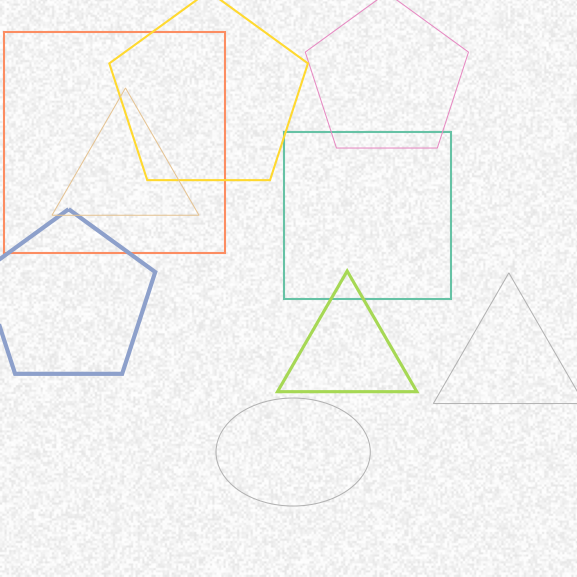[{"shape": "square", "thickness": 1, "radius": 0.72, "center": [0.636, 0.626]}, {"shape": "square", "thickness": 1, "radius": 0.96, "center": [0.198, 0.752]}, {"shape": "pentagon", "thickness": 2, "radius": 0.79, "center": [0.119, 0.479]}, {"shape": "pentagon", "thickness": 0.5, "radius": 0.74, "center": [0.67, 0.863]}, {"shape": "triangle", "thickness": 1.5, "radius": 0.7, "center": [0.601, 0.391]}, {"shape": "pentagon", "thickness": 1, "radius": 0.9, "center": [0.361, 0.833]}, {"shape": "triangle", "thickness": 0.5, "radius": 0.73, "center": [0.217, 0.7]}, {"shape": "oval", "thickness": 0.5, "radius": 0.67, "center": [0.508, 0.216]}, {"shape": "triangle", "thickness": 0.5, "radius": 0.75, "center": [0.881, 0.376]}]